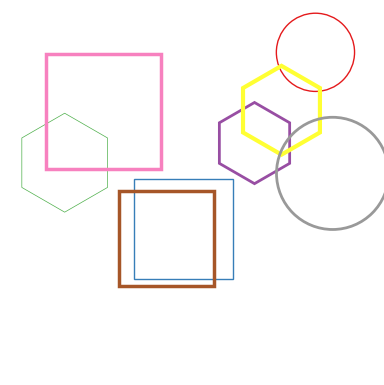[{"shape": "circle", "thickness": 1, "radius": 0.51, "center": [0.819, 0.864]}, {"shape": "square", "thickness": 1, "radius": 0.64, "center": [0.477, 0.405]}, {"shape": "hexagon", "thickness": 0.5, "radius": 0.64, "center": [0.168, 0.577]}, {"shape": "hexagon", "thickness": 2, "radius": 0.53, "center": [0.661, 0.628]}, {"shape": "hexagon", "thickness": 3, "radius": 0.58, "center": [0.731, 0.714]}, {"shape": "square", "thickness": 2.5, "radius": 0.62, "center": [0.434, 0.379]}, {"shape": "square", "thickness": 2.5, "radius": 0.75, "center": [0.268, 0.711]}, {"shape": "circle", "thickness": 2, "radius": 0.73, "center": [0.864, 0.55]}]